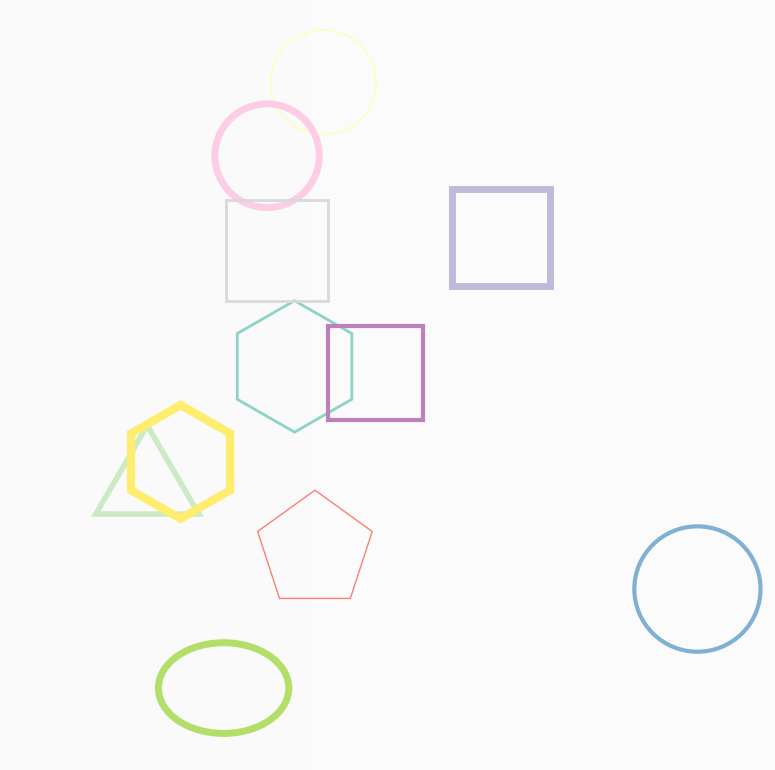[{"shape": "hexagon", "thickness": 1, "radius": 0.43, "center": [0.38, 0.524]}, {"shape": "circle", "thickness": 0.5, "radius": 0.34, "center": [0.417, 0.893]}, {"shape": "square", "thickness": 2.5, "radius": 0.31, "center": [0.646, 0.692]}, {"shape": "pentagon", "thickness": 0.5, "radius": 0.39, "center": [0.406, 0.286]}, {"shape": "circle", "thickness": 1.5, "radius": 0.41, "center": [0.9, 0.235]}, {"shape": "oval", "thickness": 2.5, "radius": 0.42, "center": [0.289, 0.106]}, {"shape": "circle", "thickness": 2.5, "radius": 0.34, "center": [0.345, 0.798]}, {"shape": "square", "thickness": 1, "radius": 0.33, "center": [0.358, 0.675]}, {"shape": "square", "thickness": 1.5, "radius": 0.31, "center": [0.485, 0.516]}, {"shape": "triangle", "thickness": 2, "radius": 0.38, "center": [0.19, 0.371]}, {"shape": "hexagon", "thickness": 3, "radius": 0.37, "center": [0.233, 0.4]}]